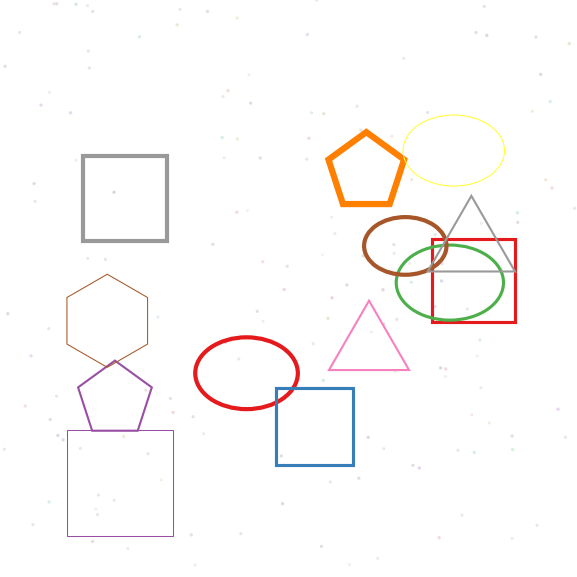[{"shape": "square", "thickness": 1.5, "radius": 0.36, "center": [0.819, 0.513]}, {"shape": "oval", "thickness": 2, "radius": 0.44, "center": [0.427, 0.353]}, {"shape": "square", "thickness": 1.5, "radius": 0.33, "center": [0.544, 0.26]}, {"shape": "oval", "thickness": 1.5, "radius": 0.46, "center": [0.779, 0.51]}, {"shape": "pentagon", "thickness": 1, "radius": 0.34, "center": [0.199, 0.308]}, {"shape": "square", "thickness": 0.5, "radius": 0.46, "center": [0.208, 0.163]}, {"shape": "pentagon", "thickness": 3, "radius": 0.34, "center": [0.634, 0.702]}, {"shape": "oval", "thickness": 0.5, "radius": 0.44, "center": [0.786, 0.738]}, {"shape": "oval", "thickness": 2, "radius": 0.36, "center": [0.702, 0.573]}, {"shape": "hexagon", "thickness": 0.5, "radius": 0.4, "center": [0.186, 0.444]}, {"shape": "triangle", "thickness": 1, "radius": 0.4, "center": [0.639, 0.398]}, {"shape": "triangle", "thickness": 1, "radius": 0.44, "center": [0.816, 0.573]}, {"shape": "square", "thickness": 2, "radius": 0.37, "center": [0.217, 0.656]}]